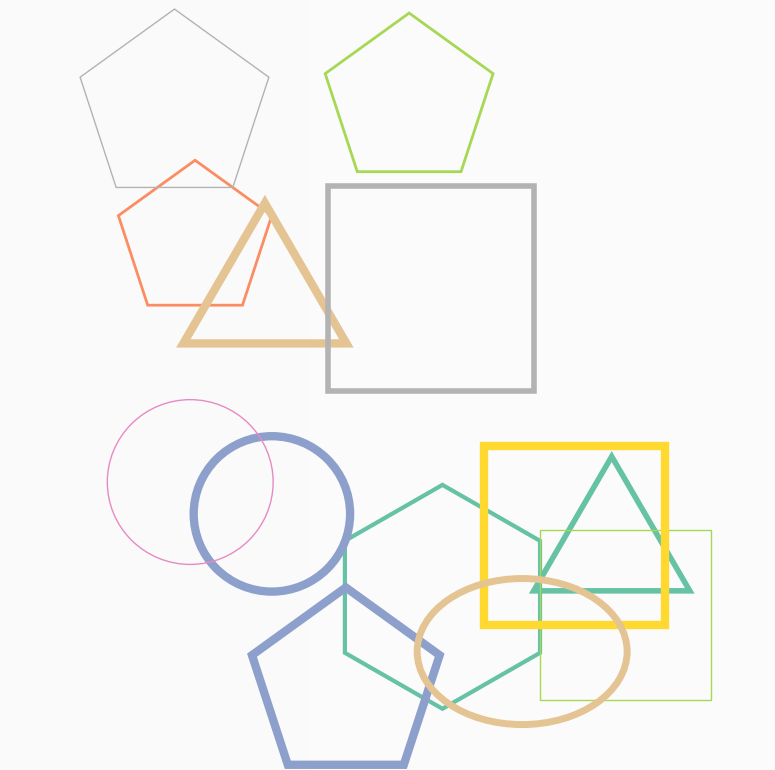[{"shape": "hexagon", "thickness": 1.5, "radius": 0.73, "center": [0.571, 0.225]}, {"shape": "triangle", "thickness": 2, "radius": 0.58, "center": [0.789, 0.291]}, {"shape": "pentagon", "thickness": 1, "radius": 0.52, "center": [0.252, 0.688]}, {"shape": "circle", "thickness": 3, "radius": 0.5, "center": [0.351, 0.333]}, {"shape": "pentagon", "thickness": 3, "radius": 0.64, "center": [0.446, 0.11]}, {"shape": "circle", "thickness": 0.5, "radius": 0.53, "center": [0.245, 0.374]}, {"shape": "square", "thickness": 0.5, "radius": 0.55, "center": [0.807, 0.201]}, {"shape": "pentagon", "thickness": 1, "radius": 0.57, "center": [0.528, 0.869]}, {"shape": "square", "thickness": 3, "radius": 0.58, "center": [0.742, 0.304]}, {"shape": "triangle", "thickness": 3, "radius": 0.61, "center": [0.342, 0.615]}, {"shape": "oval", "thickness": 2.5, "radius": 0.68, "center": [0.674, 0.154]}, {"shape": "pentagon", "thickness": 0.5, "radius": 0.64, "center": [0.225, 0.86]}, {"shape": "square", "thickness": 2, "radius": 0.66, "center": [0.556, 0.626]}]